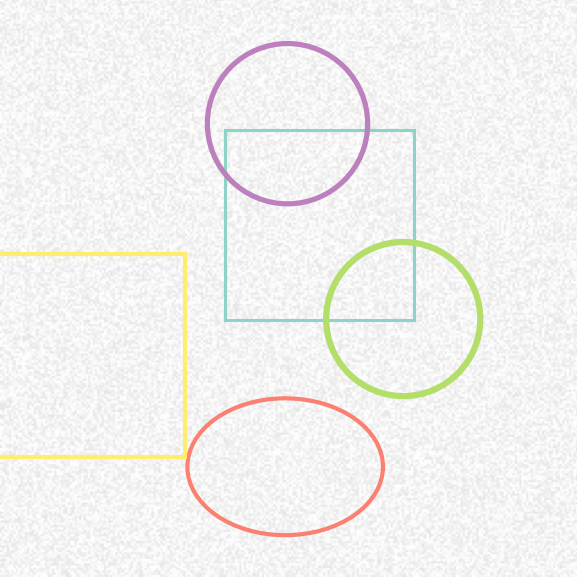[{"shape": "square", "thickness": 1.5, "radius": 0.82, "center": [0.553, 0.609]}, {"shape": "oval", "thickness": 2, "radius": 0.85, "center": [0.494, 0.191]}, {"shape": "circle", "thickness": 3, "radius": 0.67, "center": [0.698, 0.447]}, {"shape": "circle", "thickness": 2.5, "radius": 0.69, "center": [0.498, 0.785]}, {"shape": "square", "thickness": 2, "radius": 0.88, "center": [0.144, 0.384]}]